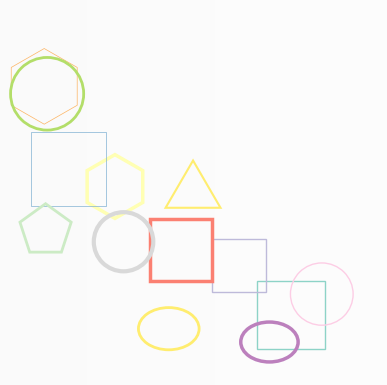[{"shape": "square", "thickness": 1, "radius": 0.44, "center": [0.751, 0.181]}, {"shape": "hexagon", "thickness": 2.5, "radius": 0.41, "center": [0.297, 0.516]}, {"shape": "square", "thickness": 1, "radius": 0.34, "center": [0.617, 0.312]}, {"shape": "square", "thickness": 2.5, "radius": 0.4, "center": [0.467, 0.351]}, {"shape": "square", "thickness": 0.5, "radius": 0.48, "center": [0.177, 0.561]}, {"shape": "hexagon", "thickness": 0.5, "radius": 0.49, "center": [0.114, 0.776]}, {"shape": "circle", "thickness": 2, "radius": 0.47, "center": [0.122, 0.756]}, {"shape": "circle", "thickness": 1, "radius": 0.4, "center": [0.83, 0.236]}, {"shape": "circle", "thickness": 3, "radius": 0.38, "center": [0.319, 0.372]}, {"shape": "oval", "thickness": 2.5, "radius": 0.37, "center": [0.695, 0.112]}, {"shape": "pentagon", "thickness": 2, "radius": 0.35, "center": [0.118, 0.401]}, {"shape": "triangle", "thickness": 1.5, "radius": 0.41, "center": [0.498, 0.501]}, {"shape": "oval", "thickness": 2, "radius": 0.39, "center": [0.436, 0.146]}]